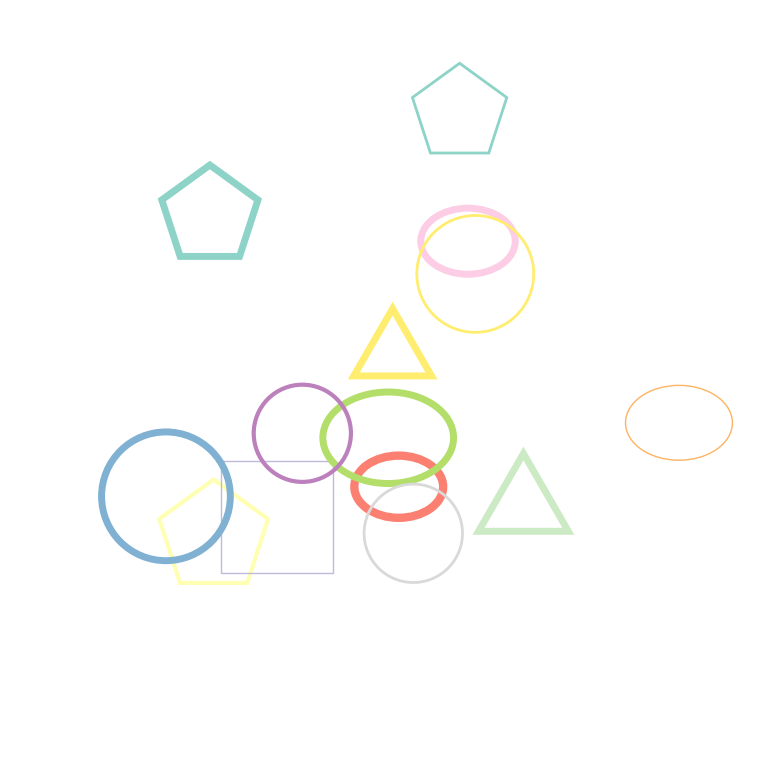[{"shape": "pentagon", "thickness": 2.5, "radius": 0.33, "center": [0.273, 0.72]}, {"shape": "pentagon", "thickness": 1, "radius": 0.32, "center": [0.597, 0.853]}, {"shape": "pentagon", "thickness": 1.5, "radius": 0.37, "center": [0.277, 0.303]}, {"shape": "square", "thickness": 0.5, "radius": 0.36, "center": [0.36, 0.329]}, {"shape": "oval", "thickness": 3, "radius": 0.29, "center": [0.518, 0.368]}, {"shape": "circle", "thickness": 2.5, "radius": 0.42, "center": [0.216, 0.355]}, {"shape": "oval", "thickness": 0.5, "radius": 0.35, "center": [0.882, 0.451]}, {"shape": "oval", "thickness": 2.5, "radius": 0.42, "center": [0.504, 0.431]}, {"shape": "oval", "thickness": 2.5, "radius": 0.31, "center": [0.608, 0.687]}, {"shape": "circle", "thickness": 1, "radius": 0.32, "center": [0.537, 0.307]}, {"shape": "circle", "thickness": 1.5, "radius": 0.32, "center": [0.393, 0.437]}, {"shape": "triangle", "thickness": 2.5, "radius": 0.34, "center": [0.68, 0.344]}, {"shape": "circle", "thickness": 1, "radius": 0.38, "center": [0.617, 0.644]}, {"shape": "triangle", "thickness": 2.5, "radius": 0.29, "center": [0.51, 0.541]}]